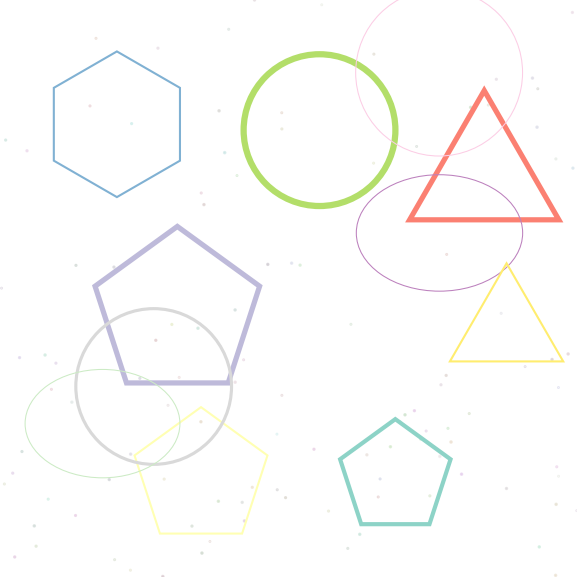[{"shape": "pentagon", "thickness": 2, "radius": 0.5, "center": [0.685, 0.173]}, {"shape": "pentagon", "thickness": 1, "radius": 0.61, "center": [0.348, 0.173]}, {"shape": "pentagon", "thickness": 2.5, "radius": 0.75, "center": [0.307, 0.457]}, {"shape": "triangle", "thickness": 2.5, "radius": 0.75, "center": [0.839, 0.693]}, {"shape": "hexagon", "thickness": 1, "radius": 0.63, "center": [0.202, 0.784]}, {"shape": "circle", "thickness": 3, "radius": 0.66, "center": [0.553, 0.774]}, {"shape": "circle", "thickness": 0.5, "radius": 0.72, "center": [0.76, 0.873]}, {"shape": "circle", "thickness": 1.5, "radius": 0.67, "center": [0.266, 0.33]}, {"shape": "oval", "thickness": 0.5, "radius": 0.72, "center": [0.761, 0.596]}, {"shape": "oval", "thickness": 0.5, "radius": 0.67, "center": [0.178, 0.266]}, {"shape": "triangle", "thickness": 1, "radius": 0.57, "center": [0.877, 0.43]}]